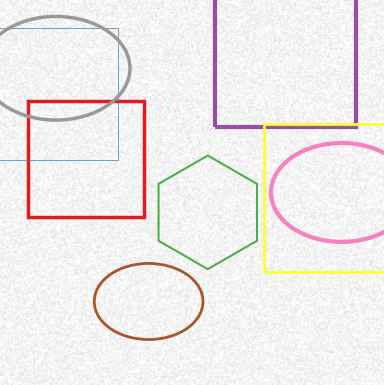[{"shape": "square", "thickness": 2.5, "radius": 0.75, "center": [0.224, 0.588]}, {"shape": "square", "thickness": 0.5, "radius": 0.85, "center": [0.136, 0.756]}, {"shape": "hexagon", "thickness": 1.5, "radius": 0.74, "center": [0.54, 0.449]}, {"shape": "square", "thickness": 3, "radius": 0.92, "center": [0.742, 0.852]}, {"shape": "square", "thickness": 2, "radius": 0.96, "center": [0.877, 0.486]}, {"shape": "oval", "thickness": 2, "radius": 0.71, "center": [0.386, 0.217]}, {"shape": "oval", "thickness": 3, "radius": 0.92, "center": [0.887, 0.5]}, {"shape": "oval", "thickness": 2.5, "radius": 0.96, "center": [0.145, 0.823]}]